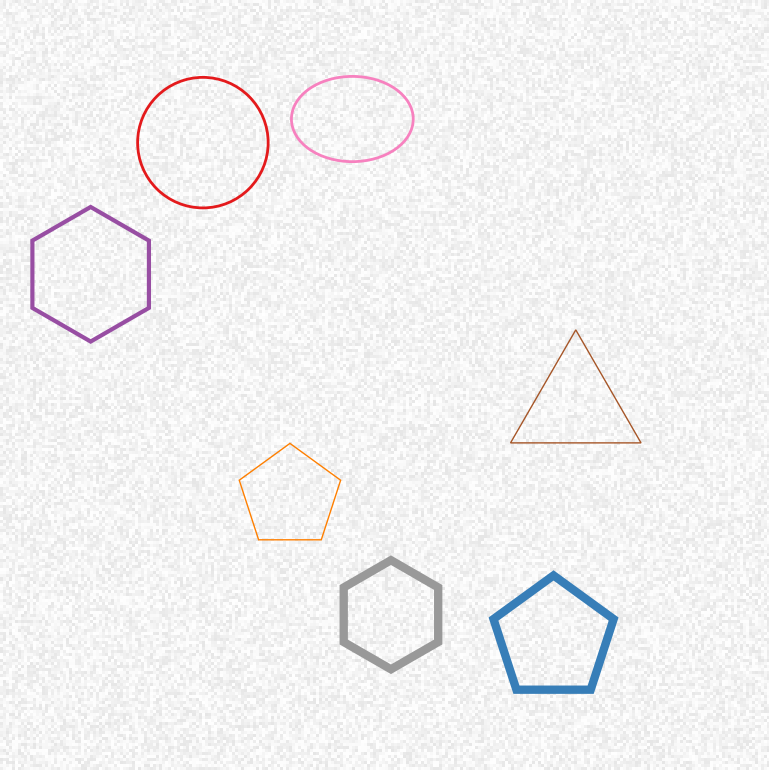[{"shape": "circle", "thickness": 1, "radius": 0.42, "center": [0.263, 0.815]}, {"shape": "pentagon", "thickness": 3, "radius": 0.41, "center": [0.719, 0.171]}, {"shape": "hexagon", "thickness": 1.5, "radius": 0.44, "center": [0.118, 0.644]}, {"shape": "pentagon", "thickness": 0.5, "radius": 0.35, "center": [0.377, 0.355]}, {"shape": "triangle", "thickness": 0.5, "radius": 0.49, "center": [0.748, 0.474]}, {"shape": "oval", "thickness": 1, "radius": 0.4, "center": [0.458, 0.845]}, {"shape": "hexagon", "thickness": 3, "radius": 0.35, "center": [0.508, 0.202]}]